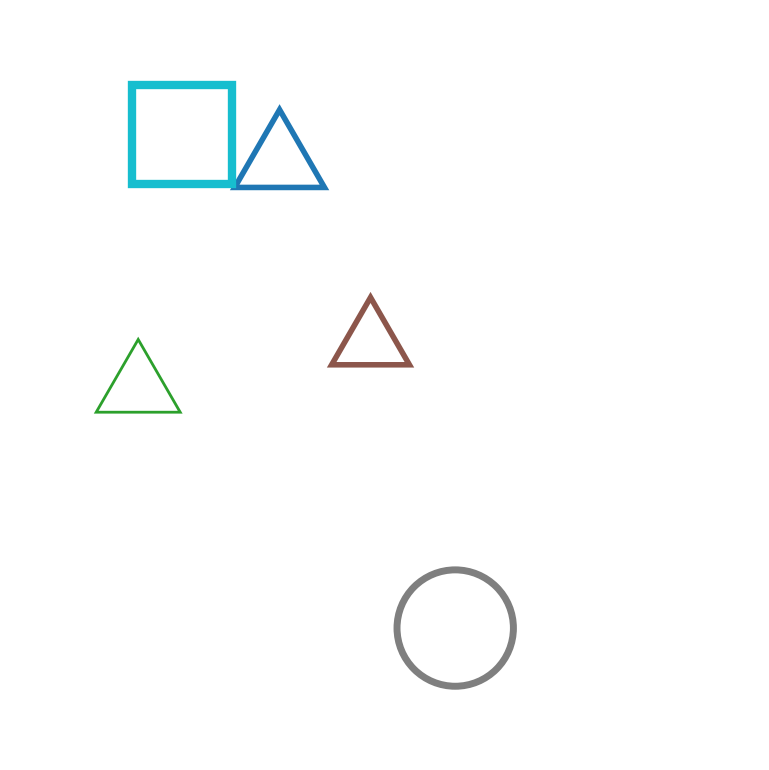[{"shape": "triangle", "thickness": 2, "radius": 0.34, "center": [0.363, 0.79]}, {"shape": "triangle", "thickness": 1, "radius": 0.31, "center": [0.179, 0.496]}, {"shape": "triangle", "thickness": 2, "radius": 0.29, "center": [0.481, 0.555]}, {"shape": "circle", "thickness": 2.5, "radius": 0.38, "center": [0.591, 0.184]}, {"shape": "square", "thickness": 3, "radius": 0.32, "center": [0.236, 0.825]}]